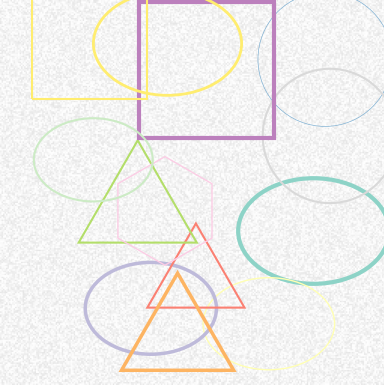[{"shape": "oval", "thickness": 3, "radius": 0.98, "center": [0.815, 0.4]}, {"shape": "oval", "thickness": 1, "radius": 0.85, "center": [0.698, 0.159]}, {"shape": "oval", "thickness": 2.5, "radius": 0.85, "center": [0.392, 0.199]}, {"shape": "triangle", "thickness": 1.5, "radius": 0.73, "center": [0.509, 0.274]}, {"shape": "circle", "thickness": 0.5, "radius": 0.87, "center": [0.844, 0.846]}, {"shape": "triangle", "thickness": 2.5, "radius": 0.84, "center": [0.461, 0.122]}, {"shape": "triangle", "thickness": 1.5, "radius": 0.89, "center": [0.358, 0.458]}, {"shape": "hexagon", "thickness": 1, "radius": 0.71, "center": [0.428, 0.452]}, {"shape": "circle", "thickness": 1.5, "radius": 0.87, "center": [0.857, 0.647]}, {"shape": "square", "thickness": 3, "radius": 0.88, "center": [0.536, 0.819]}, {"shape": "oval", "thickness": 1.5, "radius": 0.77, "center": [0.242, 0.585]}, {"shape": "oval", "thickness": 2, "radius": 0.96, "center": [0.435, 0.887]}, {"shape": "square", "thickness": 1.5, "radius": 0.74, "center": [0.232, 0.891]}]